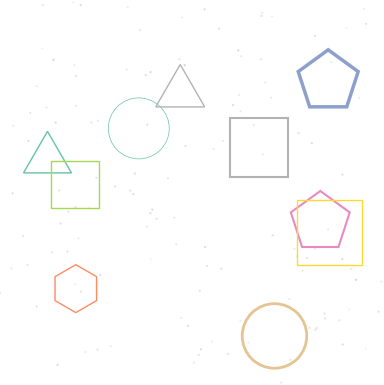[{"shape": "triangle", "thickness": 1, "radius": 0.36, "center": [0.123, 0.587]}, {"shape": "circle", "thickness": 0.5, "radius": 0.4, "center": [0.36, 0.667]}, {"shape": "hexagon", "thickness": 1, "radius": 0.31, "center": [0.197, 0.25]}, {"shape": "pentagon", "thickness": 2.5, "radius": 0.41, "center": [0.852, 0.789]}, {"shape": "pentagon", "thickness": 1.5, "radius": 0.4, "center": [0.832, 0.423]}, {"shape": "square", "thickness": 1, "radius": 0.31, "center": [0.194, 0.521]}, {"shape": "square", "thickness": 1, "radius": 0.42, "center": [0.856, 0.396]}, {"shape": "circle", "thickness": 2, "radius": 0.42, "center": [0.713, 0.127]}, {"shape": "square", "thickness": 1.5, "radius": 0.38, "center": [0.672, 0.617]}, {"shape": "triangle", "thickness": 1, "radius": 0.37, "center": [0.468, 0.759]}]